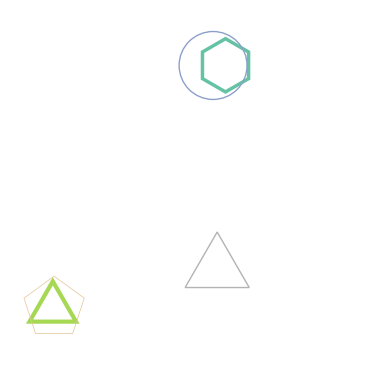[{"shape": "hexagon", "thickness": 2.5, "radius": 0.35, "center": [0.586, 0.83]}, {"shape": "circle", "thickness": 1, "radius": 0.44, "center": [0.553, 0.83]}, {"shape": "triangle", "thickness": 3, "radius": 0.35, "center": [0.137, 0.199]}, {"shape": "pentagon", "thickness": 0.5, "radius": 0.41, "center": [0.141, 0.2]}, {"shape": "triangle", "thickness": 1, "radius": 0.48, "center": [0.564, 0.301]}]